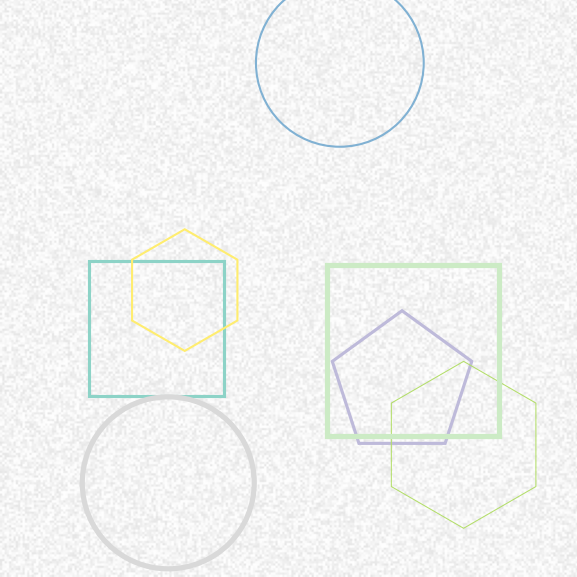[{"shape": "square", "thickness": 1.5, "radius": 0.58, "center": [0.271, 0.43]}, {"shape": "pentagon", "thickness": 1.5, "radius": 0.63, "center": [0.696, 0.334]}, {"shape": "circle", "thickness": 1, "radius": 0.73, "center": [0.588, 0.89]}, {"shape": "hexagon", "thickness": 0.5, "radius": 0.72, "center": [0.803, 0.229]}, {"shape": "circle", "thickness": 2.5, "radius": 0.74, "center": [0.291, 0.163]}, {"shape": "square", "thickness": 2.5, "radius": 0.74, "center": [0.715, 0.393]}, {"shape": "hexagon", "thickness": 1, "radius": 0.53, "center": [0.32, 0.497]}]